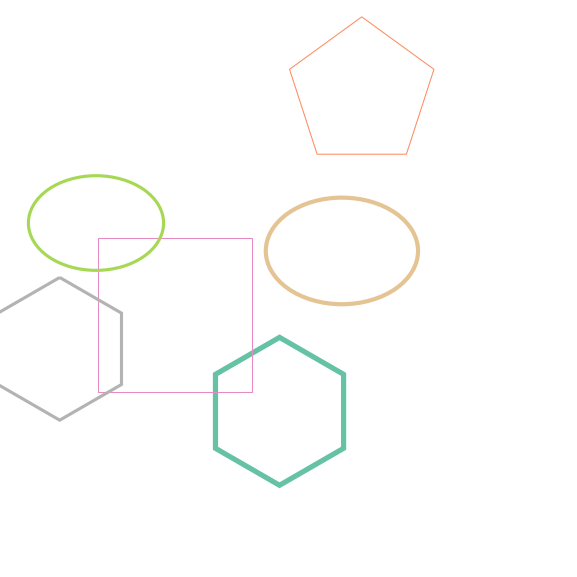[{"shape": "hexagon", "thickness": 2.5, "radius": 0.64, "center": [0.484, 0.287]}, {"shape": "pentagon", "thickness": 0.5, "radius": 0.66, "center": [0.626, 0.838]}, {"shape": "square", "thickness": 0.5, "radius": 0.67, "center": [0.303, 0.454]}, {"shape": "oval", "thickness": 1.5, "radius": 0.59, "center": [0.166, 0.613]}, {"shape": "oval", "thickness": 2, "radius": 0.66, "center": [0.592, 0.565]}, {"shape": "hexagon", "thickness": 1.5, "radius": 0.62, "center": [0.103, 0.395]}]